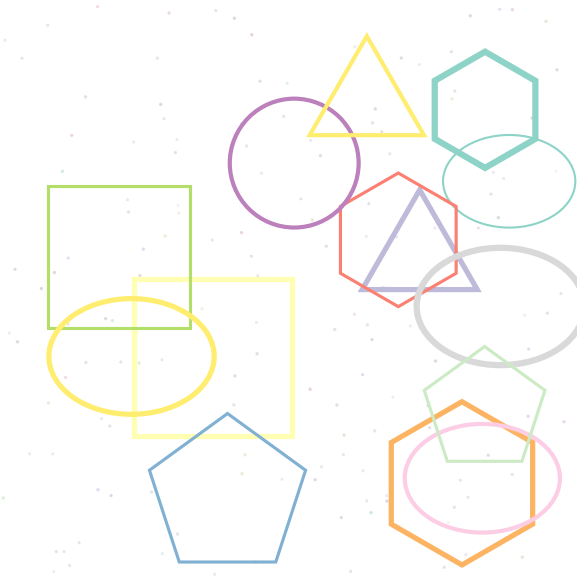[{"shape": "hexagon", "thickness": 3, "radius": 0.5, "center": [0.84, 0.809]}, {"shape": "oval", "thickness": 1, "radius": 0.57, "center": [0.882, 0.685]}, {"shape": "square", "thickness": 2.5, "radius": 0.68, "center": [0.369, 0.38]}, {"shape": "triangle", "thickness": 2.5, "radius": 0.58, "center": [0.727, 0.555]}, {"shape": "hexagon", "thickness": 1.5, "radius": 0.58, "center": [0.69, 0.584]}, {"shape": "pentagon", "thickness": 1.5, "radius": 0.71, "center": [0.394, 0.141]}, {"shape": "hexagon", "thickness": 2.5, "radius": 0.71, "center": [0.8, 0.162]}, {"shape": "square", "thickness": 1.5, "radius": 0.61, "center": [0.207, 0.553]}, {"shape": "oval", "thickness": 2, "radius": 0.67, "center": [0.835, 0.171]}, {"shape": "oval", "thickness": 3, "radius": 0.73, "center": [0.867, 0.468]}, {"shape": "circle", "thickness": 2, "radius": 0.56, "center": [0.509, 0.717]}, {"shape": "pentagon", "thickness": 1.5, "radius": 0.55, "center": [0.839, 0.289]}, {"shape": "triangle", "thickness": 2, "radius": 0.57, "center": [0.635, 0.822]}, {"shape": "oval", "thickness": 2.5, "radius": 0.72, "center": [0.228, 0.382]}]